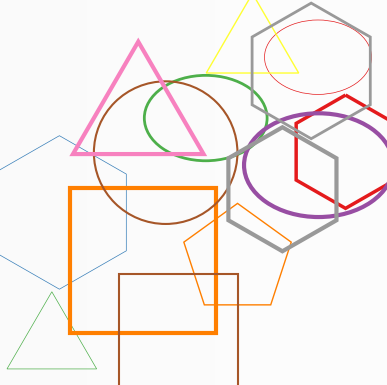[{"shape": "oval", "thickness": 0.5, "radius": 0.69, "center": [0.821, 0.851]}, {"shape": "hexagon", "thickness": 2.5, "radius": 0.74, "center": [0.892, 0.606]}, {"shape": "hexagon", "thickness": 0.5, "radius": 1.0, "center": [0.153, 0.448]}, {"shape": "oval", "thickness": 2, "radius": 0.79, "center": [0.531, 0.693]}, {"shape": "triangle", "thickness": 0.5, "radius": 0.67, "center": [0.134, 0.109]}, {"shape": "oval", "thickness": 3, "radius": 0.96, "center": [0.822, 0.571]}, {"shape": "pentagon", "thickness": 1, "radius": 0.73, "center": [0.613, 0.326]}, {"shape": "square", "thickness": 3, "radius": 0.94, "center": [0.37, 0.324]}, {"shape": "triangle", "thickness": 1, "radius": 0.69, "center": [0.652, 0.879]}, {"shape": "square", "thickness": 1.5, "radius": 0.76, "center": [0.461, 0.135]}, {"shape": "circle", "thickness": 1.5, "radius": 0.93, "center": [0.428, 0.604]}, {"shape": "triangle", "thickness": 3, "radius": 0.97, "center": [0.357, 0.697]}, {"shape": "hexagon", "thickness": 2, "radius": 0.88, "center": [0.803, 0.816]}, {"shape": "hexagon", "thickness": 3, "radius": 0.81, "center": [0.729, 0.508]}]